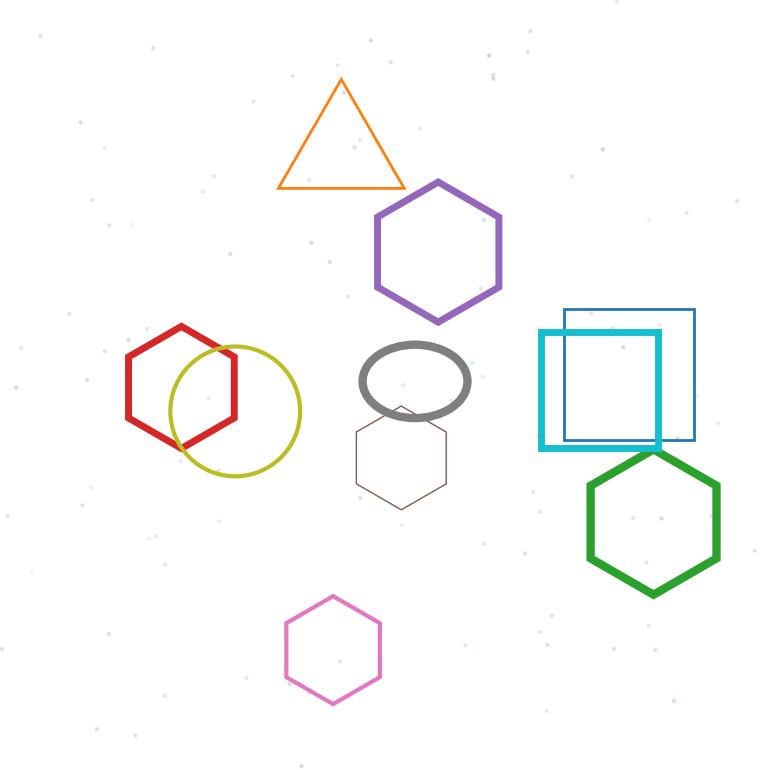[{"shape": "square", "thickness": 1, "radius": 0.42, "center": [0.817, 0.513]}, {"shape": "triangle", "thickness": 1, "radius": 0.47, "center": [0.443, 0.803]}, {"shape": "hexagon", "thickness": 3, "radius": 0.47, "center": [0.849, 0.322]}, {"shape": "hexagon", "thickness": 2.5, "radius": 0.4, "center": [0.236, 0.497]}, {"shape": "hexagon", "thickness": 2.5, "radius": 0.45, "center": [0.569, 0.673]}, {"shape": "hexagon", "thickness": 0.5, "radius": 0.34, "center": [0.521, 0.405]}, {"shape": "hexagon", "thickness": 1.5, "radius": 0.35, "center": [0.433, 0.156]}, {"shape": "oval", "thickness": 3, "radius": 0.34, "center": [0.539, 0.505]}, {"shape": "circle", "thickness": 1.5, "radius": 0.42, "center": [0.305, 0.466]}, {"shape": "square", "thickness": 2.5, "radius": 0.38, "center": [0.778, 0.494]}]